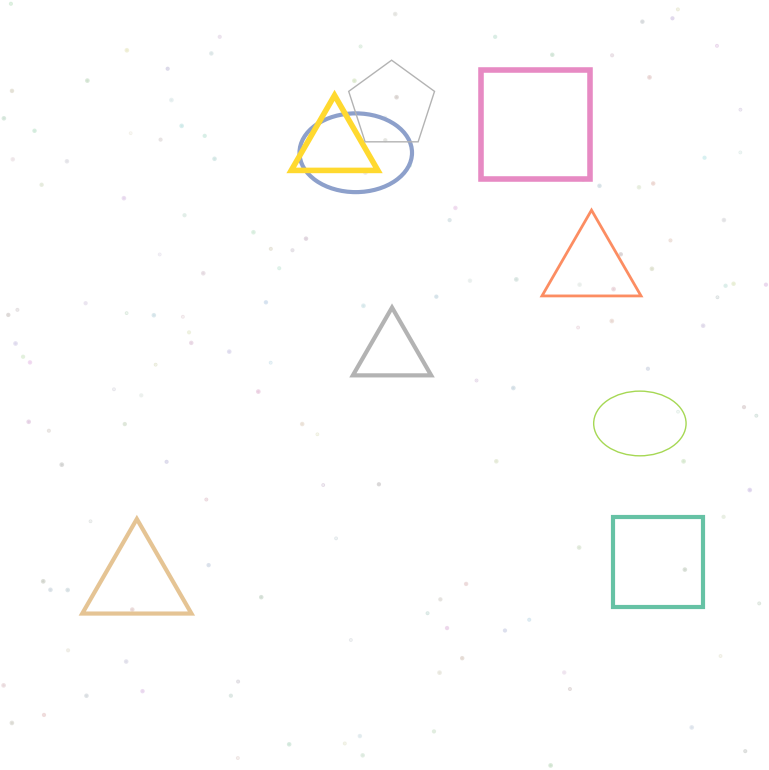[{"shape": "square", "thickness": 1.5, "radius": 0.29, "center": [0.855, 0.27]}, {"shape": "triangle", "thickness": 1, "radius": 0.37, "center": [0.768, 0.653]}, {"shape": "oval", "thickness": 1.5, "radius": 0.37, "center": [0.462, 0.802]}, {"shape": "square", "thickness": 2, "radius": 0.35, "center": [0.695, 0.838]}, {"shape": "oval", "thickness": 0.5, "radius": 0.3, "center": [0.831, 0.45]}, {"shape": "triangle", "thickness": 2, "radius": 0.32, "center": [0.434, 0.811]}, {"shape": "triangle", "thickness": 1.5, "radius": 0.41, "center": [0.178, 0.244]}, {"shape": "triangle", "thickness": 1.5, "radius": 0.29, "center": [0.509, 0.542]}, {"shape": "pentagon", "thickness": 0.5, "radius": 0.29, "center": [0.509, 0.863]}]